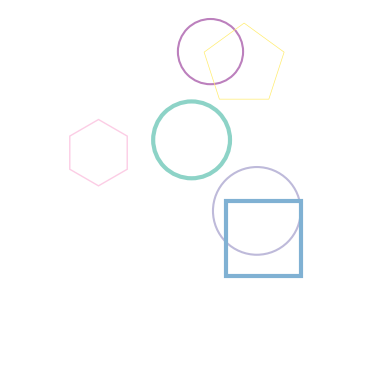[{"shape": "circle", "thickness": 3, "radius": 0.5, "center": [0.498, 0.637]}, {"shape": "circle", "thickness": 1.5, "radius": 0.57, "center": [0.667, 0.452]}, {"shape": "square", "thickness": 3, "radius": 0.49, "center": [0.685, 0.381]}, {"shape": "hexagon", "thickness": 1, "radius": 0.43, "center": [0.256, 0.603]}, {"shape": "circle", "thickness": 1.5, "radius": 0.42, "center": [0.547, 0.866]}, {"shape": "pentagon", "thickness": 0.5, "radius": 0.55, "center": [0.634, 0.831]}]